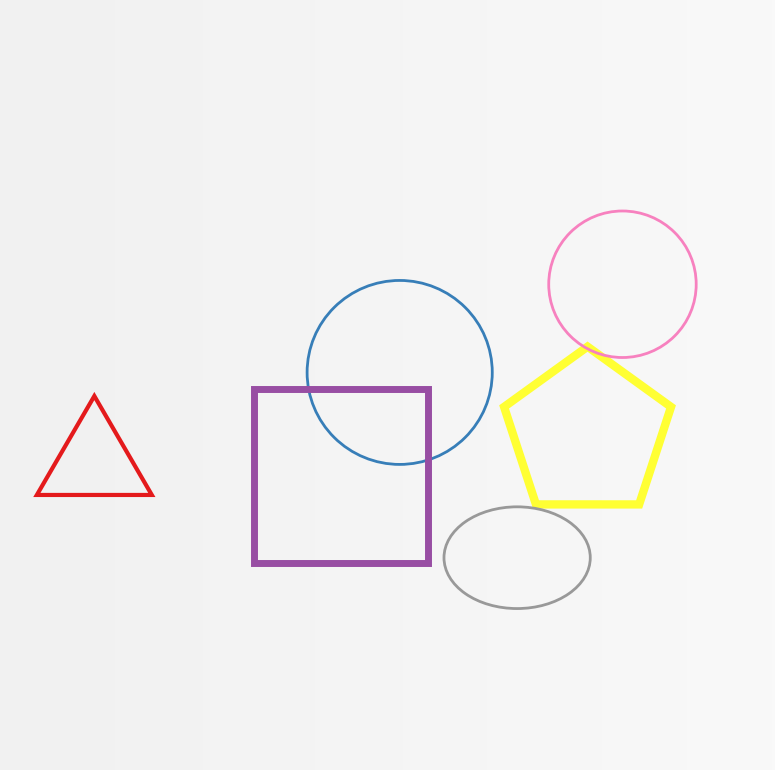[{"shape": "triangle", "thickness": 1.5, "radius": 0.43, "center": [0.122, 0.4]}, {"shape": "circle", "thickness": 1, "radius": 0.6, "center": [0.516, 0.516]}, {"shape": "square", "thickness": 2.5, "radius": 0.56, "center": [0.44, 0.382]}, {"shape": "pentagon", "thickness": 3, "radius": 0.57, "center": [0.758, 0.437]}, {"shape": "circle", "thickness": 1, "radius": 0.48, "center": [0.803, 0.631]}, {"shape": "oval", "thickness": 1, "radius": 0.47, "center": [0.667, 0.276]}]